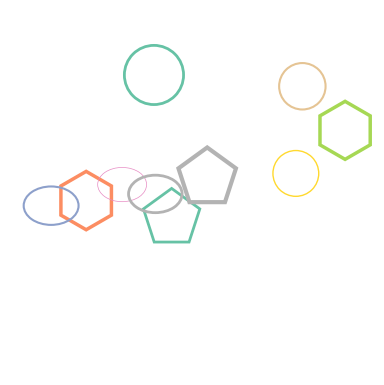[{"shape": "circle", "thickness": 2, "radius": 0.38, "center": [0.4, 0.805]}, {"shape": "pentagon", "thickness": 2, "radius": 0.38, "center": [0.446, 0.434]}, {"shape": "hexagon", "thickness": 2.5, "radius": 0.38, "center": [0.224, 0.479]}, {"shape": "oval", "thickness": 1.5, "radius": 0.36, "center": [0.133, 0.466]}, {"shape": "oval", "thickness": 0.5, "radius": 0.32, "center": [0.317, 0.521]}, {"shape": "hexagon", "thickness": 2.5, "radius": 0.38, "center": [0.896, 0.661]}, {"shape": "circle", "thickness": 1, "radius": 0.3, "center": [0.768, 0.55]}, {"shape": "circle", "thickness": 1.5, "radius": 0.3, "center": [0.785, 0.776]}, {"shape": "pentagon", "thickness": 3, "radius": 0.39, "center": [0.538, 0.538]}, {"shape": "oval", "thickness": 2, "radius": 0.35, "center": [0.403, 0.496]}]